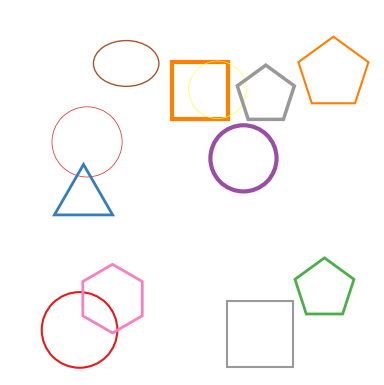[{"shape": "circle", "thickness": 1.5, "radius": 0.49, "center": [0.207, 0.143]}, {"shape": "circle", "thickness": 0.5, "radius": 0.46, "center": [0.226, 0.631]}, {"shape": "triangle", "thickness": 2, "radius": 0.44, "center": [0.217, 0.485]}, {"shape": "pentagon", "thickness": 2, "radius": 0.4, "center": [0.843, 0.25]}, {"shape": "circle", "thickness": 3, "radius": 0.43, "center": [0.632, 0.589]}, {"shape": "pentagon", "thickness": 1.5, "radius": 0.48, "center": [0.866, 0.809]}, {"shape": "square", "thickness": 3, "radius": 0.37, "center": [0.519, 0.765]}, {"shape": "circle", "thickness": 0.5, "radius": 0.37, "center": [0.565, 0.767]}, {"shape": "oval", "thickness": 1, "radius": 0.42, "center": [0.328, 0.835]}, {"shape": "hexagon", "thickness": 2, "radius": 0.45, "center": [0.292, 0.224]}, {"shape": "pentagon", "thickness": 2.5, "radius": 0.39, "center": [0.69, 0.753]}, {"shape": "square", "thickness": 1.5, "radius": 0.43, "center": [0.675, 0.132]}]